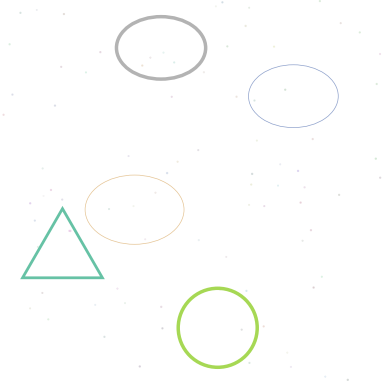[{"shape": "triangle", "thickness": 2, "radius": 0.6, "center": [0.162, 0.338]}, {"shape": "oval", "thickness": 0.5, "radius": 0.58, "center": [0.762, 0.75]}, {"shape": "circle", "thickness": 2.5, "radius": 0.51, "center": [0.566, 0.149]}, {"shape": "oval", "thickness": 0.5, "radius": 0.64, "center": [0.35, 0.455]}, {"shape": "oval", "thickness": 2.5, "radius": 0.58, "center": [0.418, 0.876]}]